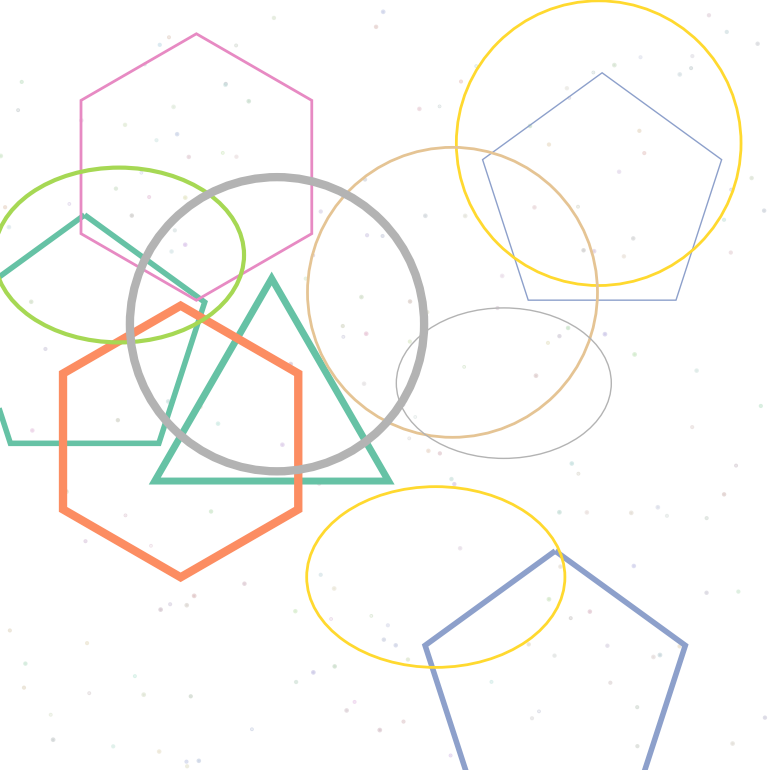[{"shape": "triangle", "thickness": 2.5, "radius": 0.88, "center": [0.353, 0.463]}, {"shape": "pentagon", "thickness": 2, "radius": 0.82, "center": [0.11, 0.557]}, {"shape": "hexagon", "thickness": 3, "radius": 0.88, "center": [0.235, 0.427]}, {"shape": "pentagon", "thickness": 2, "radius": 0.89, "center": [0.721, 0.107]}, {"shape": "pentagon", "thickness": 0.5, "radius": 0.82, "center": [0.782, 0.742]}, {"shape": "hexagon", "thickness": 1, "radius": 0.87, "center": [0.255, 0.783]}, {"shape": "oval", "thickness": 1.5, "radius": 0.81, "center": [0.155, 0.669]}, {"shape": "oval", "thickness": 1, "radius": 0.84, "center": [0.566, 0.251]}, {"shape": "circle", "thickness": 1, "radius": 0.92, "center": [0.778, 0.814]}, {"shape": "circle", "thickness": 1, "radius": 0.94, "center": [0.588, 0.62]}, {"shape": "oval", "thickness": 0.5, "radius": 0.7, "center": [0.654, 0.502]}, {"shape": "circle", "thickness": 3, "radius": 0.96, "center": [0.36, 0.579]}]